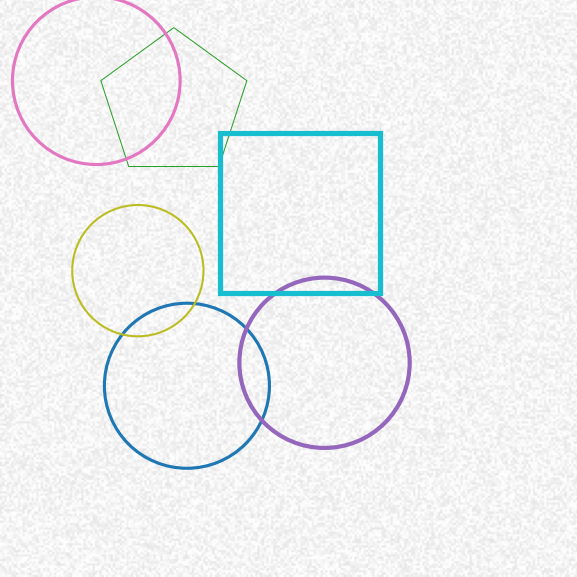[{"shape": "circle", "thickness": 1.5, "radius": 0.71, "center": [0.324, 0.331]}, {"shape": "pentagon", "thickness": 0.5, "radius": 0.66, "center": [0.301, 0.818]}, {"shape": "circle", "thickness": 2, "radius": 0.74, "center": [0.562, 0.371]}, {"shape": "circle", "thickness": 1.5, "radius": 0.73, "center": [0.167, 0.859]}, {"shape": "circle", "thickness": 1, "radius": 0.57, "center": [0.239, 0.53]}, {"shape": "square", "thickness": 2.5, "radius": 0.69, "center": [0.52, 0.63]}]